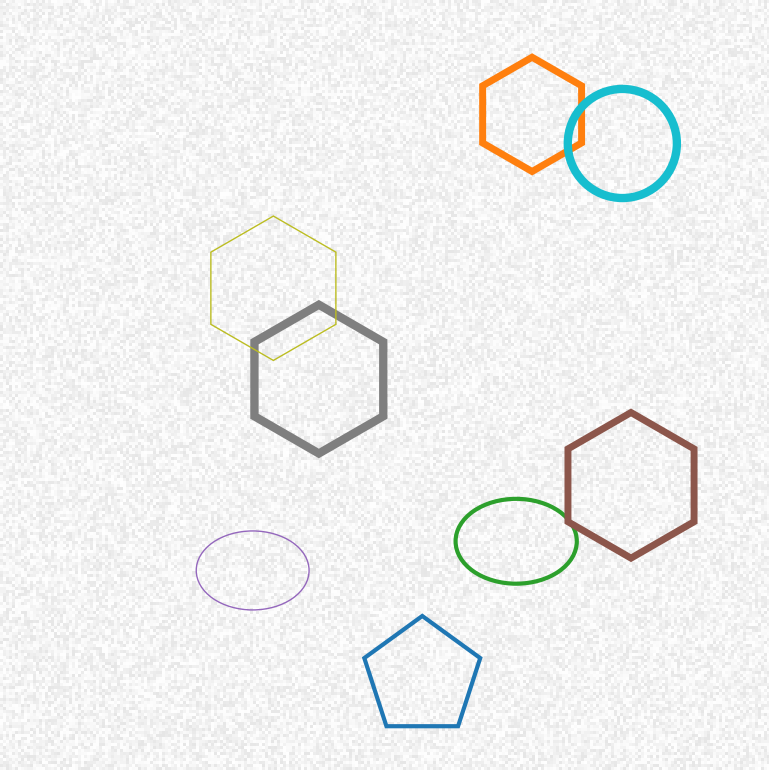[{"shape": "pentagon", "thickness": 1.5, "radius": 0.4, "center": [0.548, 0.121]}, {"shape": "hexagon", "thickness": 2.5, "radius": 0.37, "center": [0.691, 0.851]}, {"shape": "oval", "thickness": 1.5, "radius": 0.39, "center": [0.67, 0.297]}, {"shape": "oval", "thickness": 0.5, "radius": 0.37, "center": [0.328, 0.259]}, {"shape": "hexagon", "thickness": 2.5, "radius": 0.47, "center": [0.819, 0.37]}, {"shape": "hexagon", "thickness": 3, "radius": 0.48, "center": [0.414, 0.508]}, {"shape": "hexagon", "thickness": 0.5, "radius": 0.47, "center": [0.355, 0.626]}, {"shape": "circle", "thickness": 3, "radius": 0.35, "center": [0.808, 0.814]}]